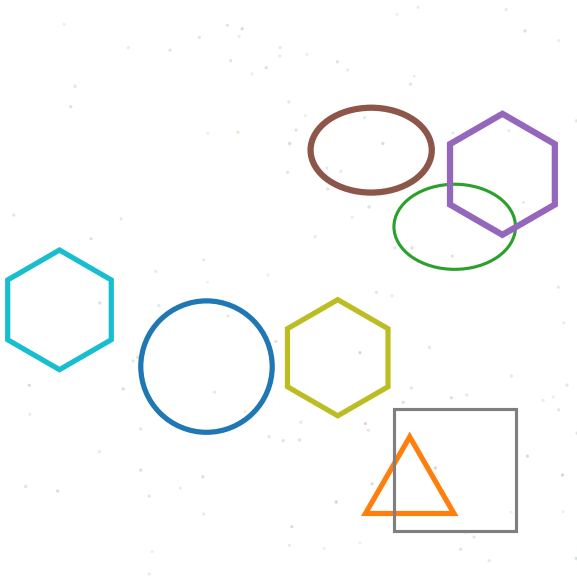[{"shape": "circle", "thickness": 2.5, "radius": 0.57, "center": [0.358, 0.364]}, {"shape": "triangle", "thickness": 2.5, "radius": 0.44, "center": [0.709, 0.154]}, {"shape": "oval", "thickness": 1.5, "radius": 0.53, "center": [0.787, 0.606]}, {"shape": "hexagon", "thickness": 3, "radius": 0.52, "center": [0.87, 0.697]}, {"shape": "oval", "thickness": 3, "radius": 0.52, "center": [0.643, 0.739]}, {"shape": "square", "thickness": 1.5, "radius": 0.53, "center": [0.788, 0.186]}, {"shape": "hexagon", "thickness": 2.5, "radius": 0.5, "center": [0.585, 0.38]}, {"shape": "hexagon", "thickness": 2.5, "radius": 0.52, "center": [0.103, 0.463]}]